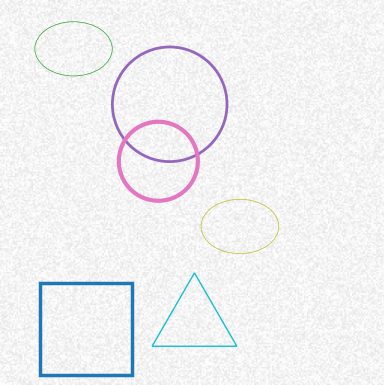[{"shape": "square", "thickness": 2.5, "radius": 0.6, "center": [0.223, 0.145]}, {"shape": "oval", "thickness": 0.5, "radius": 0.5, "center": [0.191, 0.873]}, {"shape": "circle", "thickness": 2, "radius": 0.74, "center": [0.441, 0.729]}, {"shape": "circle", "thickness": 3, "radius": 0.51, "center": [0.411, 0.581]}, {"shape": "oval", "thickness": 0.5, "radius": 0.5, "center": [0.623, 0.412]}, {"shape": "triangle", "thickness": 1, "radius": 0.64, "center": [0.505, 0.164]}]